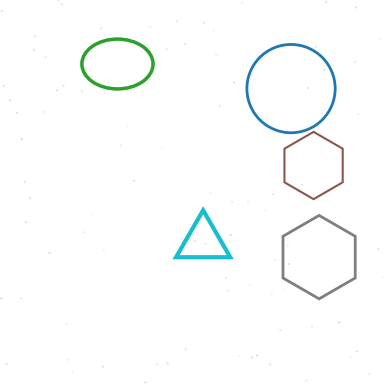[{"shape": "circle", "thickness": 2, "radius": 0.57, "center": [0.756, 0.77]}, {"shape": "oval", "thickness": 2.5, "radius": 0.46, "center": [0.305, 0.834]}, {"shape": "hexagon", "thickness": 1.5, "radius": 0.44, "center": [0.814, 0.57]}, {"shape": "hexagon", "thickness": 2, "radius": 0.54, "center": [0.829, 0.332]}, {"shape": "triangle", "thickness": 3, "radius": 0.41, "center": [0.528, 0.373]}]